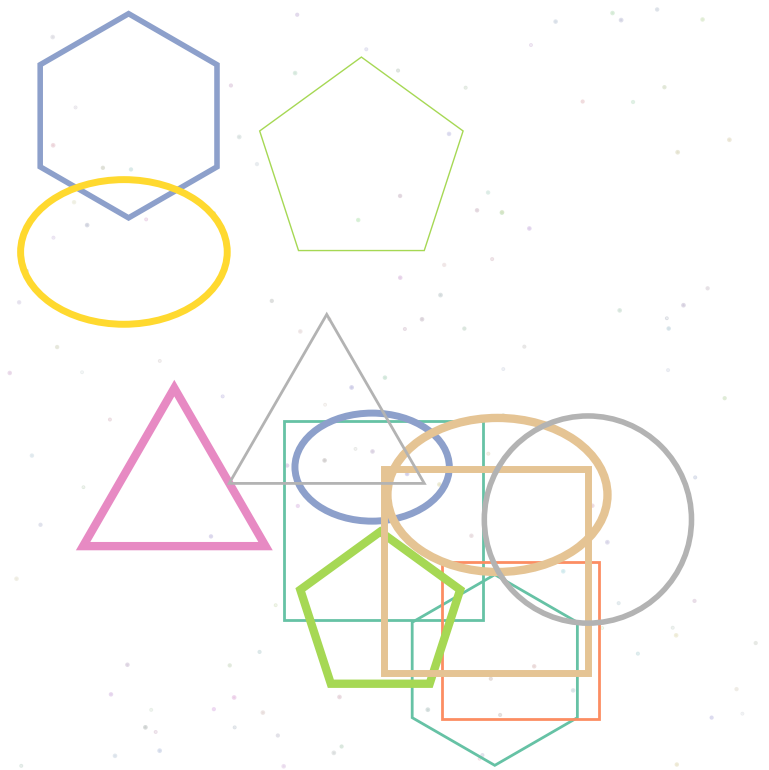[{"shape": "hexagon", "thickness": 1, "radius": 0.62, "center": [0.643, 0.13]}, {"shape": "square", "thickness": 1, "radius": 0.65, "center": [0.498, 0.324]}, {"shape": "square", "thickness": 1, "radius": 0.51, "center": [0.676, 0.169]}, {"shape": "oval", "thickness": 2.5, "radius": 0.5, "center": [0.483, 0.393]}, {"shape": "hexagon", "thickness": 2, "radius": 0.66, "center": [0.167, 0.85]}, {"shape": "triangle", "thickness": 3, "radius": 0.68, "center": [0.226, 0.359]}, {"shape": "pentagon", "thickness": 0.5, "radius": 0.69, "center": [0.469, 0.787]}, {"shape": "pentagon", "thickness": 3, "radius": 0.55, "center": [0.494, 0.2]}, {"shape": "oval", "thickness": 2.5, "radius": 0.67, "center": [0.161, 0.673]}, {"shape": "oval", "thickness": 3, "radius": 0.71, "center": [0.646, 0.357]}, {"shape": "square", "thickness": 2.5, "radius": 0.66, "center": [0.632, 0.259]}, {"shape": "circle", "thickness": 2, "radius": 0.67, "center": [0.764, 0.325]}, {"shape": "triangle", "thickness": 1, "radius": 0.73, "center": [0.424, 0.445]}]